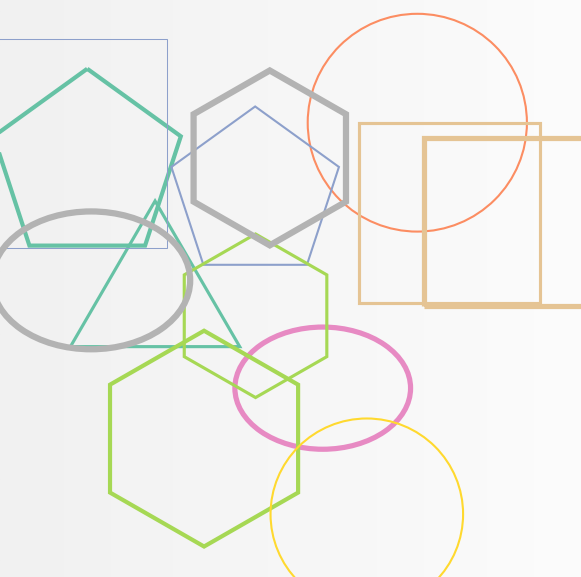[{"shape": "pentagon", "thickness": 2, "radius": 0.85, "center": [0.15, 0.711]}, {"shape": "triangle", "thickness": 1.5, "radius": 0.84, "center": [0.267, 0.483]}, {"shape": "circle", "thickness": 1, "radius": 0.94, "center": [0.718, 0.787]}, {"shape": "square", "thickness": 0.5, "radius": 0.91, "center": [0.107, 0.75]}, {"shape": "pentagon", "thickness": 1, "radius": 0.76, "center": [0.439, 0.663]}, {"shape": "oval", "thickness": 2.5, "radius": 0.76, "center": [0.555, 0.327]}, {"shape": "hexagon", "thickness": 1.5, "radius": 0.71, "center": [0.44, 0.452]}, {"shape": "hexagon", "thickness": 2, "radius": 0.93, "center": [0.351, 0.24]}, {"shape": "circle", "thickness": 1, "radius": 0.83, "center": [0.631, 0.109]}, {"shape": "square", "thickness": 2.5, "radius": 0.73, "center": [0.875, 0.615]}, {"shape": "square", "thickness": 1.5, "radius": 0.78, "center": [0.773, 0.631]}, {"shape": "oval", "thickness": 3, "radius": 0.85, "center": [0.157, 0.514]}, {"shape": "hexagon", "thickness": 3, "radius": 0.76, "center": [0.464, 0.726]}]